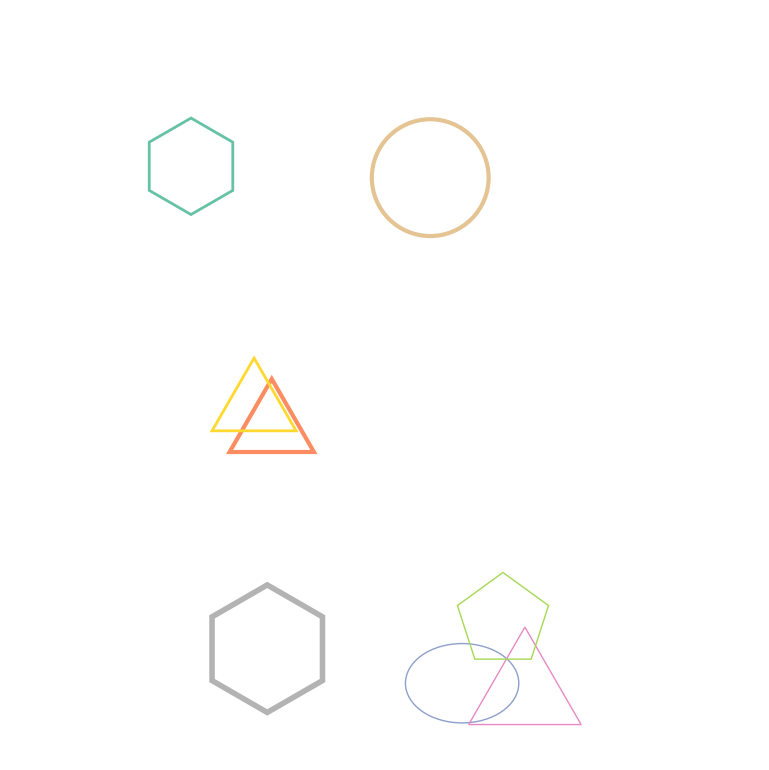[{"shape": "hexagon", "thickness": 1, "radius": 0.31, "center": [0.248, 0.784]}, {"shape": "triangle", "thickness": 1.5, "radius": 0.32, "center": [0.353, 0.445]}, {"shape": "oval", "thickness": 0.5, "radius": 0.37, "center": [0.6, 0.113]}, {"shape": "triangle", "thickness": 0.5, "radius": 0.42, "center": [0.682, 0.101]}, {"shape": "pentagon", "thickness": 0.5, "radius": 0.31, "center": [0.653, 0.194]}, {"shape": "triangle", "thickness": 1, "radius": 0.32, "center": [0.33, 0.472]}, {"shape": "circle", "thickness": 1.5, "radius": 0.38, "center": [0.559, 0.769]}, {"shape": "hexagon", "thickness": 2, "radius": 0.41, "center": [0.347, 0.158]}]